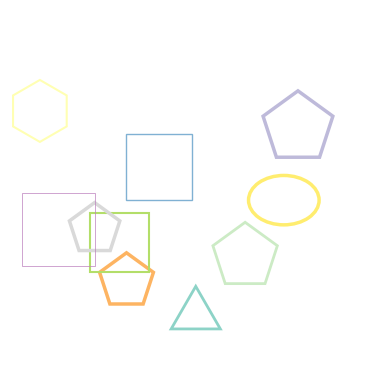[{"shape": "triangle", "thickness": 2, "radius": 0.37, "center": [0.508, 0.183]}, {"shape": "hexagon", "thickness": 1.5, "radius": 0.4, "center": [0.104, 0.712]}, {"shape": "pentagon", "thickness": 2.5, "radius": 0.48, "center": [0.774, 0.669]}, {"shape": "square", "thickness": 1, "radius": 0.43, "center": [0.413, 0.567]}, {"shape": "pentagon", "thickness": 2.5, "radius": 0.37, "center": [0.329, 0.27]}, {"shape": "square", "thickness": 1.5, "radius": 0.38, "center": [0.31, 0.369]}, {"shape": "pentagon", "thickness": 2.5, "radius": 0.34, "center": [0.246, 0.405]}, {"shape": "square", "thickness": 0.5, "radius": 0.48, "center": [0.152, 0.404]}, {"shape": "pentagon", "thickness": 2, "radius": 0.44, "center": [0.637, 0.335]}, {"shape": "oval", "thickness": 2.5, "radius": 0.46, "center": [0.737, 0.48]}]